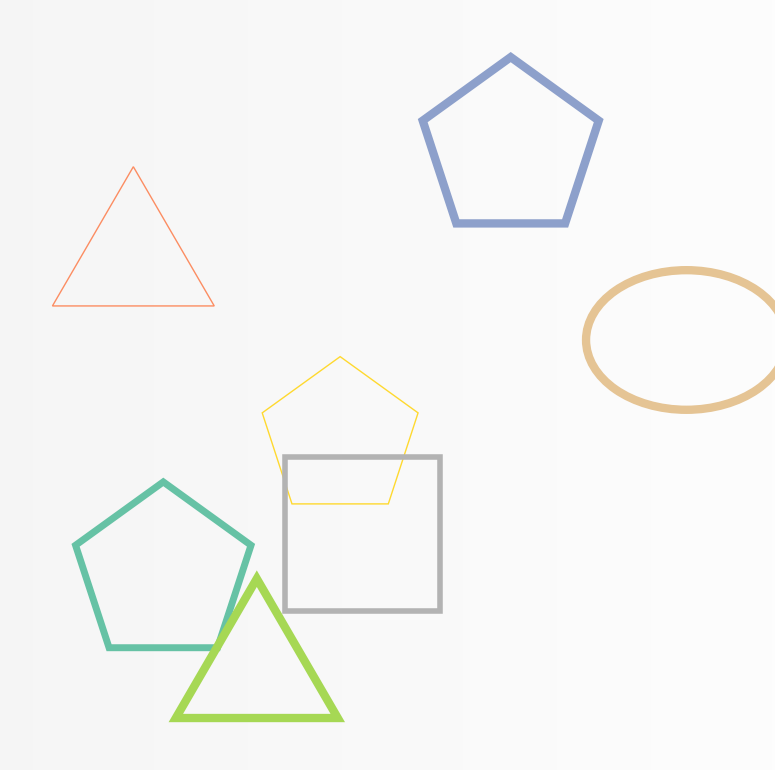[{"shape": "pentagon", "thickness": 2.5, "radius": 0.6, "center": [0.211, 0.255]}, {"shape": "triangle", "thickness": 0.5, "radius": 0.6, "center": [0.172, 0.663]}, {"shape": "pentagon", "thickness": 3, "radius": 0.6, "center": [0.659, 0.806]}, {"shape": "triangle", "thickness": 3, "radius": 0.6, "center": [0.331, 0.128]}, {"shape": "pentagon", "thickness": 0.5, "radius": 0.53, "center": [0.439, 0.431]}, {"shape": "oval", "thickness": 3, "radius": 0.65, "center": [0.886, 0.558]}, {"shape": "square", "thickness": 2, "radius": 0.5, "center": [0.468, 0.307]}]